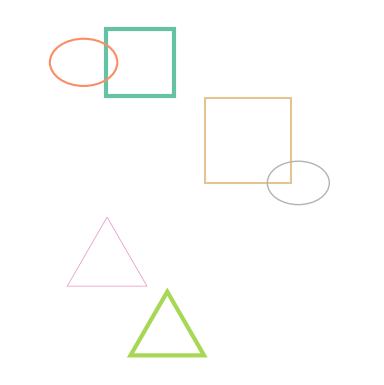[{"shape": "square", "thickness": 3, "radius": 0.44, "center": [0.364, 0.838]}, {"shape": "oval", "thickness": 1.5, "radius": 0.44, "center": [0.217, 0.838]}, {"shape": "triangle", "thickness": 0.5, "radius": 0.6, "center": [0.278, 0.317]}, {"shape": "triangle", "thickness": 3, "radius": 0.55, "center": [0.435, 0.132]}, {"shape": "square", "thickness": 1.5, "radius": 0.56, "center": [0.645, 0.635]}, {"shape": "oval", "thickness": 1, "radius": 0.4, "center": [0.775, 0.525]}]